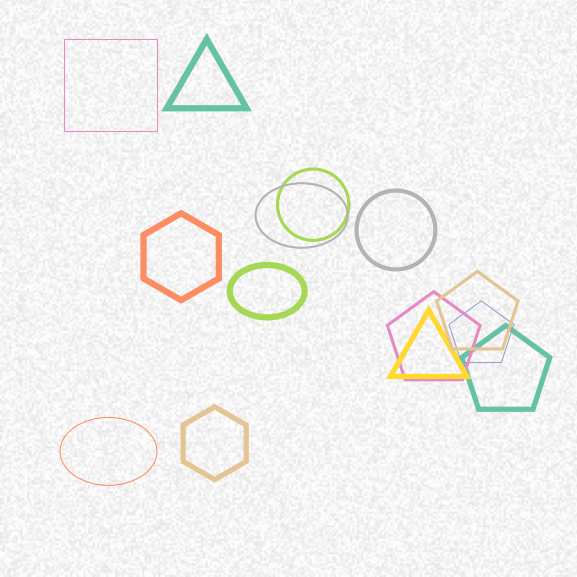[{"shape": "triangle", "thickness": 3, "radius": 0.4, "center": [0.358, 0.852]}, {"shape": "pentagon", "thickness": 2.5, "radius": 0.4, "center": [0.876, 0.355]}, {"shape": "oval", "thickness": 0.5, "radius": 0.42, "center": [0.188, 0.217]}, {"shape": "hexagon", "thickness": 3, "radius": 0.38, "center": [0.314, 0.555]}, {"shape": "pentagon", "thickness": 0.5, "radius": 0.3, "center": [0.834, 0.419]}, {"shape": "pentagon", "thickness": 1.5, "radius": 0.42, "center": [0.751, 0.41]}, {"shape": "square", "thickness": 0.5, "radius": 0.4, "center": [0.192, 0.852]}, {"shape": "oval", "thickness": 3, "radius": 0.32, "center": [0.463, 0.495]}, {"shape": "circle", "thickness": 1.5, "radius": 0.31, "center": [0.542, 0.645]}, {"shape": "triangle", "thickness": 2.5, "radius": 0.38, "center": [0.742, 0.386]}, {"shape": "hexagon", "thickness": 2.5, "radius": 0.32, "center": [0.372, 0.232]}, {"shape": "pentagon", "thickness": 1.5, "radius": 0.37, "center": [0.827, 0.455]}, {"shape": "circle", "thickness": 2, "radius": 0.34, "center": [0.686, 0.601]}, {"shape": "oval", "thickness": 1, "radius": 0.4, "center": [0.522, 0.626]}]